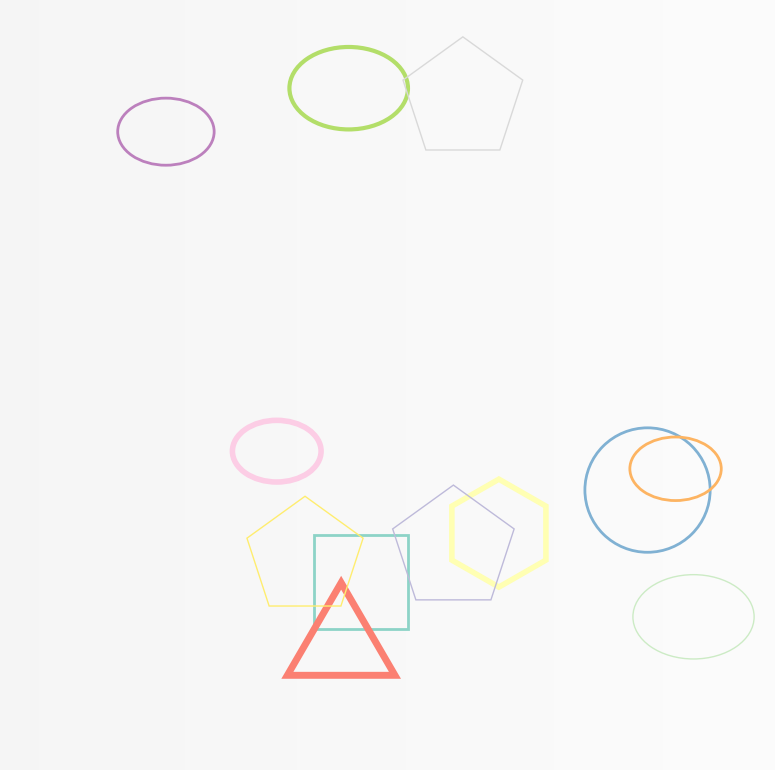[{"shape": "square", "thickness": 1, "radius": 0.3, "center": [0.466, 0.244]}, {"shape": "hexagon", "thickness": 2, "radius": 0.35, "center": [0.644, 0.308]}, {"shape": "pentagon", "thickness": 0.5, "radius": 0.41, "center": [0.585, 0.288]}, {"shape": "triangle", "thickness": 2.5, "radius": 0.4, "center": [0.44, 0.163]}, {"shape": "circle", "thickness": 1, "radius": 0.4, "center": [0.836, 0.364]}, {"shape": "oval", "thickness": 1, "radius": 0.29, "center": [0.872, 0.391]}, {"shape": "oval", "thickness": 1.5, "radius": 0.38, "center": [0.45, 0.885]}, {"shape": "oval", "thickness": 2, "radius": 0.29, "center": [0.357, 0.414]}, {"shape": "pentagon", "thickness": 0.5, "radius": 0.41, "center": [0.597, 0.871]}, {"shape": "oval", "thickness": 1, "radius": 0.31, "center": [0.214, 0.829]}, {"shape": "oval", "thickness": 0.5, "radius": 0.39, "center": [0.895, 0.199]}, {"shape": "pentagon", "thickness": 0.5, "radius": 0.39, "center": [0.394, 0.277]}]